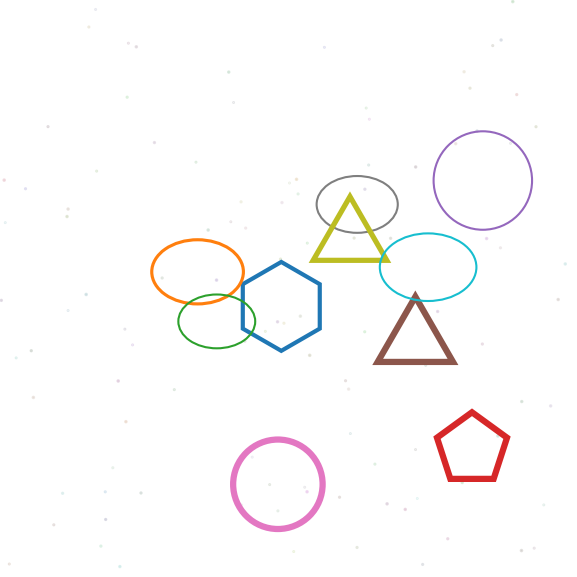[{"shape": "hexagon", "thickness": 2, "radius": 0.38, "center": [0.487, 0.469]}, {"shape": "oval", "thickness": 1.5, "radius": 0.4, "center": [0.342, 0.528]}, {"shape": "oval", "thickness": 1, "radius": 0.33, "center": [0.375, 0.443]}, {"shape": "pentagon", "thickness": 3, "radius": 0.32, "center": [0.817, 0.221]}, {"shape": "circle", "thickness": 1, "radius": 0.43, "center": [0.836, 0.687]}, {"shape": "triangle", "thickness": 3, "radius": 0.38, "center": [0.719, 0.41]}, {"shape": "circle", "thickness": 3, "radius": 0.39, "center": [0.481, 0.161]}, {"shape": "oval", "thickness": 1, "radius": 0.35, "center": [0.619, 0.645]}, {"shape": "triangle", "thickness": 2.5, "radius": 0.37, "center": [0.606, 0.585]}, {"shape": "oval", "thickness": 1, "radius": 0.42, "center": [0.741, 0.536]}]